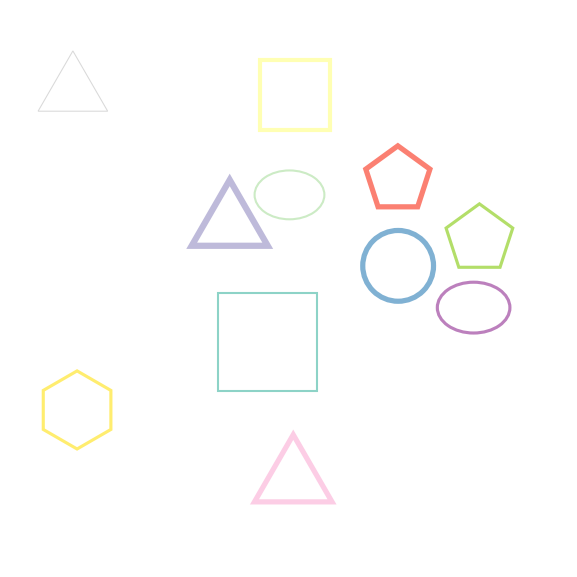[{"shape": "square", "thickness": 1, "radius": 0.43, "center": [0.464, 0.407]}, {"shape": "square", "thickness": 2, "radius": 0.31, "center": [0.511, 0.835]}, {"shape": "triangle", "thickness": 3, "radius": 0.38, "center": [0.398, 0.612]}, {"shape": "pentagon", "thickness": 2.5, "radius": 0.29, "center": [0.689, 0.688]}, {"shape": "circle", "thickness": 2.5, "radius": 0.31, "center": [0.689, 0.539]}, {"shape": "pentagon", "thickness": 1.5, "radius": 0.3, "center": [0.83, 0.585]}, {"shape": "triangle", "thickness": 2.5, "radius": 0.39, "center": [0.508, 0.169]}, {"shape": "triangle", "thickness": 0.5, "radius": 0.35, "center": [0.126, 0.841]}, {"shape": "oval", "thickness": 1.5, "radius": 0.31, "center": [0.82, 0.466]}, {"shape": "oval", "thickness": 1, "radius": 0.3, "center": [0.501, 0.662]}, {"shape": "hexagon", "thickness": 1.5, "radius": 0.34, "center": [0.133, 0.289]}]